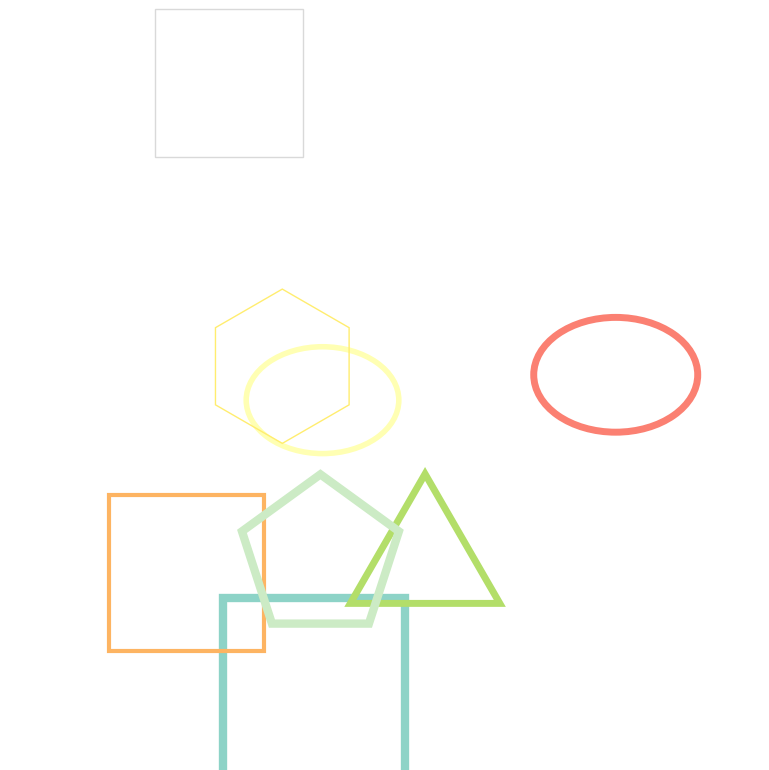[{"shape": "square", "thickness": 3, "radius": 0.59, "center": [0.407, 0.106]}, {"shape": "oval", "thickness": 2, "radius": 0.5, "center": [0.419, 0.48]}, {"shape": "oval", "thickness": 2.5, "radius": 0.53, "center": [0.8, 0.513]}, {"shape": "square", "thickness": 1.5, "radius": 0.5, "center": [0.242, 0.256]}, {"shape": "triangle", "thickness": 2.5, "radius": 0.56, "center": [0.552, 0.272]}, {"shape": "square", "thickness": 0.5, "radius": 0.48, "center": [0.297, 0.893]}, {"shape": "pentagon", "thickness": 3, "radius": 0.54, "center": [0.416, 0.277]}, {"shape": "hexagon", "thickness": 0.5, "radius": 0.5, "center": [0.367, 0.524]}]